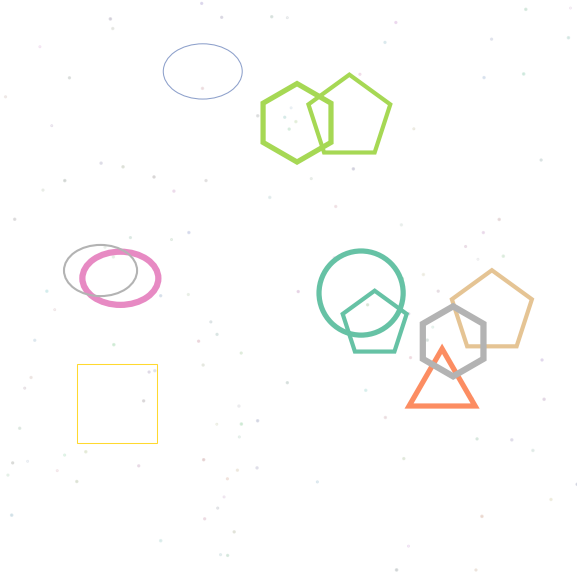[{"shape": "circle", "thickness": 2.5, "radius": 0.36, "center": [0.625, 0.492]}, {"shape": "pentagon", "thickness": 2, "radius": 0.29, "center": [0.649, 0.437]}, {"shape": "triangle", "thickness": 2.5, "radius": 0.33, "center": [0.766, 0.329]}, {"shape": "oval", "thickness": 0.5, "radius": 0.34, "center": [0.351, 0.875]}, {"shape": "oval", "thickness": 3, "radius": 0.33, "center": [0.208, 0.517]}, {"shape": "hexagon", "thickness": 2.5, "radius": 0.34, "center": [0.514, 0.786]}, {"shape": "pentagon", "thickness": 2, "radius": 0.37, "center": [0.605, 0.795]}, {"shape": "square", "thickness": 0.5, "radius": 0.34, "center": [0.203, 0.3]}, {"shape": "pentagon", "thickness": 2, "radius": 0.36, "center": [0.852, 0.458]}, {"shape": "oval", "thickness": 1, "radius": 0.32, "center": [0.174, 0.531]}, {"shape": "hexagon", "thickness": 3, "radius": 0.3, "center": [0.785, 0.408]}]